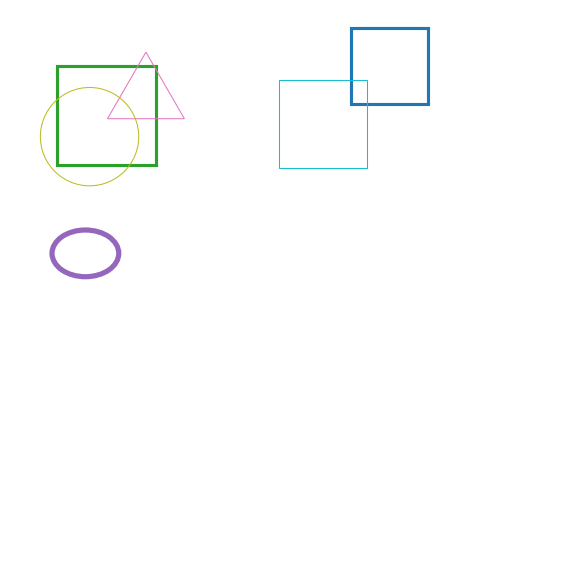[{"shape": "square", "thickness": 1.5, "radius": 0.33, "center": [0.675, 0.885]}, {"shape": "square", "thickness": 1.5, "radius": 0.43, "center": [0.184, 0.799]}, {"shape": "oval", "thickness": 2.5, "radius": 0.29, "center": [0.148, 0.56]}, {"shape": "triangle", "thickness": 0.5, "radius": 0.38, "center": [0.253, 0.832]}, {"shape": "circle", "thickness": 0.5, "radius": 0.43, "center": [0.155, 0.763]}, {"shape": "square", "thickness": 0.5, "radius": 0.38, "center": [0.56, 0.785]}]